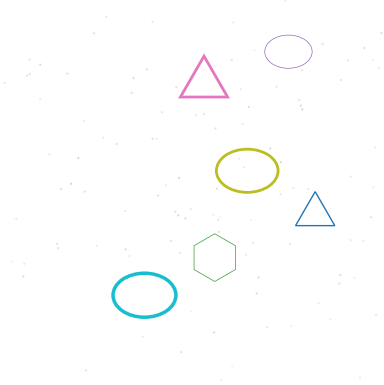[{"shape": "triangle", "thickness": 1, "radius": 0.29, "center": [0.819, 0.443]}, {"shape": "hexagon", "thickness": 0.5, "radius": 0.31, "center": [0.558, 0.331]}, {"shape": "oval", "thickness": 0.5, "radius": 0.31, "center": [0.749, 0.866]}, {"shape": "triangle", "thickness": 2, "radius": 0.35, "center": [0.53, 0.783]}, {"shape": "oval", "thickness": 2, "radius": 0.4, "center": [0.642, 0.556]}, {"shape": "oval", "thickness": 2.5, "radius": 0.41, "center": [0.375, 0.233]}]